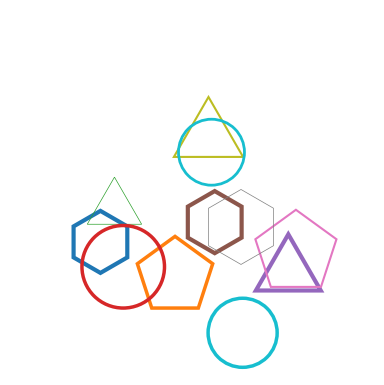[{"shape": "hexagon", "thickness": 3, "radius": 0.4, "center": [0.261, 0.372]}, {"shape": "pentagon", "thickness": 2.5, "radius": 0.51, "center": [0.455, 0.283]}, {"shape": "triangle", "thickness": 0.5, "radius": 0.41, "center": [0.297, 0.458]}, {"shape": "circle", "thickness": 2.5, "radius": 0.54, "center": [0.32, 0.307]}, {"shape": "triangle", "thickness": 3, "radius": 0.49, "center": [0.749, 0.294]}, {"shape": "hexagon", "thickness": 3, "radius": 0.4, "center": [0.558, 0.423]}, {"shape": "pentagon", "thickness": 1.5, "radius": 0.55, "center": [0.769, 0.344]}, {"shape": "hexagon", "thickness": 0.5, "radius": 0.49, "center": [0.626, 0.41]}, {"shape": "triangle", "thickness": 1.5, "radius": 0.52, "center": [0.542, 0.644]}, {"shape": "circle", "thickness": 2.5, "radius": 0.45, "center": [0.63, 0.136]}, {"shape": "circle", "thickness": 2, "radius": 0.43, "center": [0.549, 0.605]}]